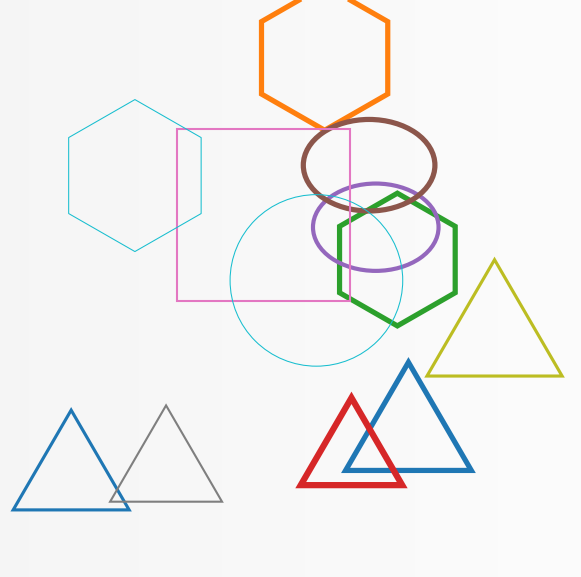[{"shape": "triangle", "thickness": 2.5, "radius": 0.62, "center": [0.703, 0.247]}, {"shape": "triangle", "thickness": 1.5, "radius": 0.58, "center": [0.122, 0.174]}, {"shape": "hexagon", "thickness": 2.5, "radius": 0.63, "center": [0.558, 0.899]}, {"shape": "hexagon", "thickness": 2.5, "radius": 0.57, "center": [0.684, 0.55]}, {"shape": "triangle", "thickness": 3, "radius": 0.5, "center": [0.605, 0.209]}, {"shape": "oval", "thickness": 2, "radius": 0.54, "center": [0.646, 0.606]}, {"shape": "oval", "thickness": 2.5, "radius": 0.57, "center": [0.635, 0.713]}, {"shape": "square", "thickness": 1, "radius": 0.75, "center": [0.453, 0.626]}, {"shape": "triangle", "thickness": 1, "radius": 0.56, "center": [0.286, 0.186]}, {"shape": "triangle", "thickness": 1.5, "radius": 0.67, "center": [0.851, 0.415]}, {"shape": "circle", "thickness": 0.5, "radius": 0.74, "center": [0.544, 0.514]}, {"shape": "hexagon", "thickness": 0.5, "radius": 0.66, "center": [0.232, 0.695]}]